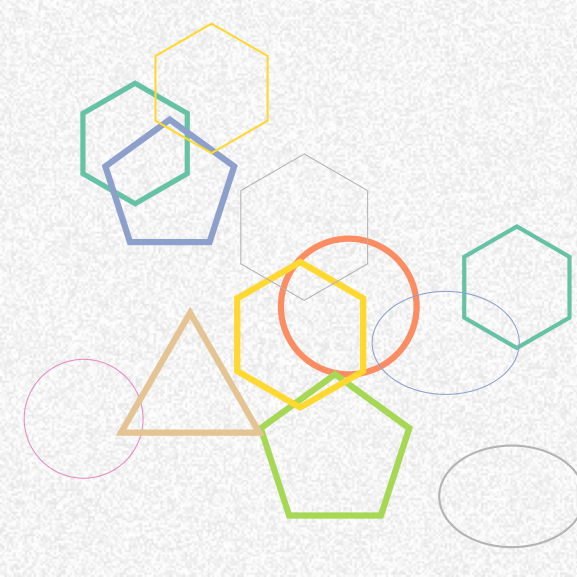[{"shape": "hexagon", "thickness": 2.5, "radius": 0.52, "center": [0.234, 0.751]}, {"shape": "hexagon", "thickness": 2, "radius": 0.53, "center": [0.895, 0.502]}, {"shape": "circle", "thickness": 3, "radius": 0.59, "center": [0.604, 0.468]}, {"shape": "pentagon", "thickness": 3, "radius": 0.59, "center": [0.294, 0.675]}, {"shape": "oval", "thickness": 0.5, "radius": 0.64, "center": [0.772, 0.405]}, {"shape": "circle", "thickness": 0.5, "radius": 0.51, "center": [0.145, 0.274]}, {"shape": "pentagon", "thickness": 3, "radius": 0.68, "center": [0.58, 0.216]}, {"shape": "hexagon", "thickness": 1, "radius": 0.56, "center": [0.366, 0.846]}, {"shape": "hexagon", "thickness": 3, "radius": 0.63, "center": [0.52, 0.42]}, {"shape": "triangle", "thickness": 3, "radius": 0.69, "center": [0.329, 0.319]}, {"shape": "oval", "thickness": 1, "radius": 0.63, "center": [0.886, 0.14]}, {"shape": "hexagon", "thickness": 0.5, "radius": 0.63, "center": [0.527, 0.606]}]